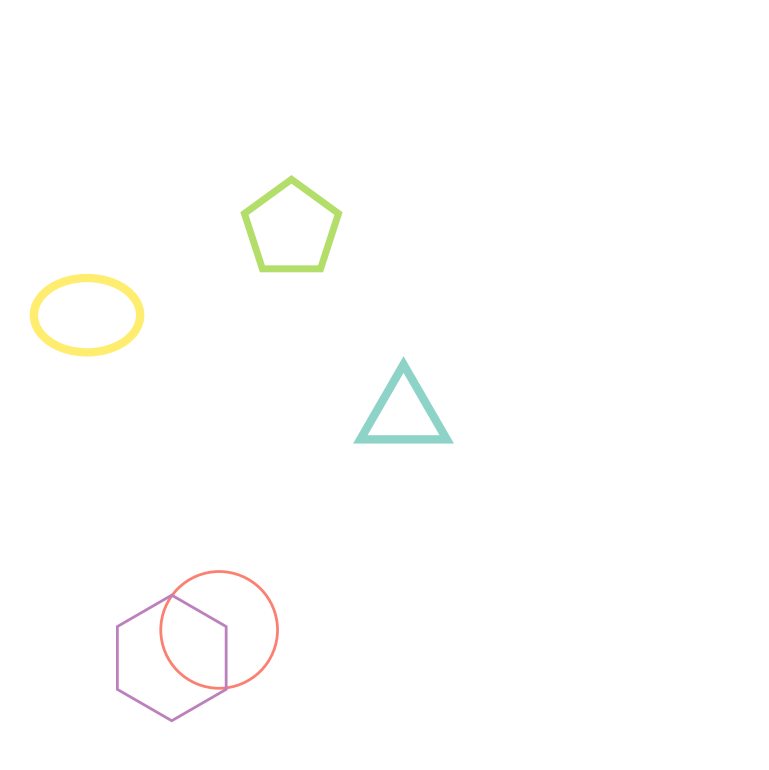[{"shape": "triangle", "thickness": 3, "radius": 0.32, "center": [0.524, 0.462]}, {"shape": "circle", "thickness": 1, "radius": 0.38, "center": [0.285, 0.182]}, {"shape": "pentagon", "thickness": 2.5, "radius": 0.32, "center": [0.379, 0.703]}, {"shape": "hexagon", "thickness": 1, "radius": 0.41, "center": [0.223, 0.146]}, {"shape": "oval", "thickness": 3, "radius": 0.34, "center": [0.113, 0.591]}]